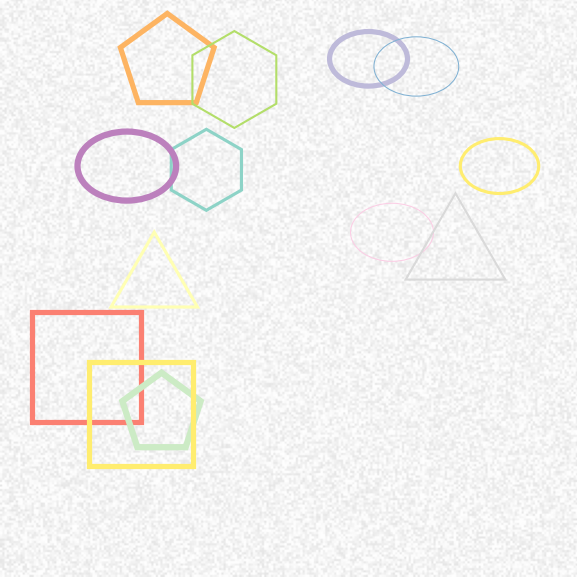[{"shape": "hexagon", "thickness": 1.5, "radius": 0.35, "center": [0.357, 0.705]}, {"shape": "triangle", "thickness": 1.5, "radius": 0.43, "center": [0.267, 0.511]}, {"shape": "oval", "thickness": 2.5, "radius": 0.34, "center": [0.638, 0.897]}, {"shape": "square", "thickness": 2.5, "radius": 0.47, "center": [0.15, 0.363]}, {"shape": "oval", "thickness": 0.5, "radius": 0.37, "center": [0.721, 0.884]}, {"shape": "pentagon", "thickness": 2.5, "radius": 0.43, "center": [0.29, 0.89]}, {"shape": "hexagon", "thickness": 1, "radius": 0.42, "center": [0.406, 0.861]}, {"shape": "oval", "thickness": 0.5, "radius": 0.36, "center": [0.679, 0.597]}, {"shape": "triangle", "thickness": 1, "radius": 0.5, "center": [0.789, 0.565]}, {"shape": "oval", "thickness": 3, "radius": 0.43, "center": [0.22, 0.712]}, {"shape": "pentagon", "thickness": 3, "radius": 0.36, "center": [0.28, 0.282]}, {"shape": "square", "thickness": 2.5, "radius": 0.45, "center": [0.244, 0.282]}, {"shape": "oval", "thickness": 1.5, "radius": 0.34, "center": [0.865, 0.712]}]